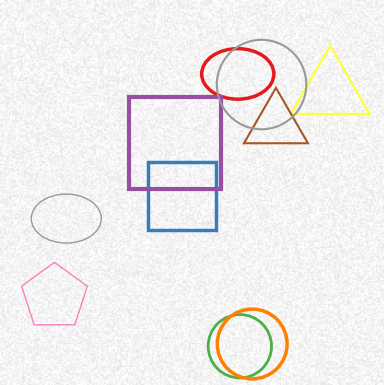[{"shape": "oval", "thickness": 2.5, "radius": 0.47, "center": [0.618, 0.808]}, {"shape": "square", "thickness": 2.5, "radius": 0.44, "center": [0.474, 0.49]}, {"shape": "circle", "thickness": 2, "radius": 0.41, "center": [0.623, 0.101]}, {"shape": "square", "thickness": 3, "radius": 0.6, "center": [0.455, 0.63]}, {"shape": "circle", "thickness": 2.5, "radius": 0.45, "center": [0.655, 0.107]}, {"shape": "triangle", "thickness": 1.5, "radius": 0.59, "center": [0.858, 0.763]}, {"shape": "triangle", "thickness": 1.5, "radius": 0.48, "center": [0.717, 0.676]}, {"shape": "pentagon", "thickness": 1, "radius": 0.45, "center": [0.141, 0.229]}, {"shape": "oval", "thickness": 1, "radius": 0.45, "center": [0.172, 0.432]}, {"shape": "circle", "thickness": 1.5, "radius": 0.58, "center": [0.679, 0.78]}]